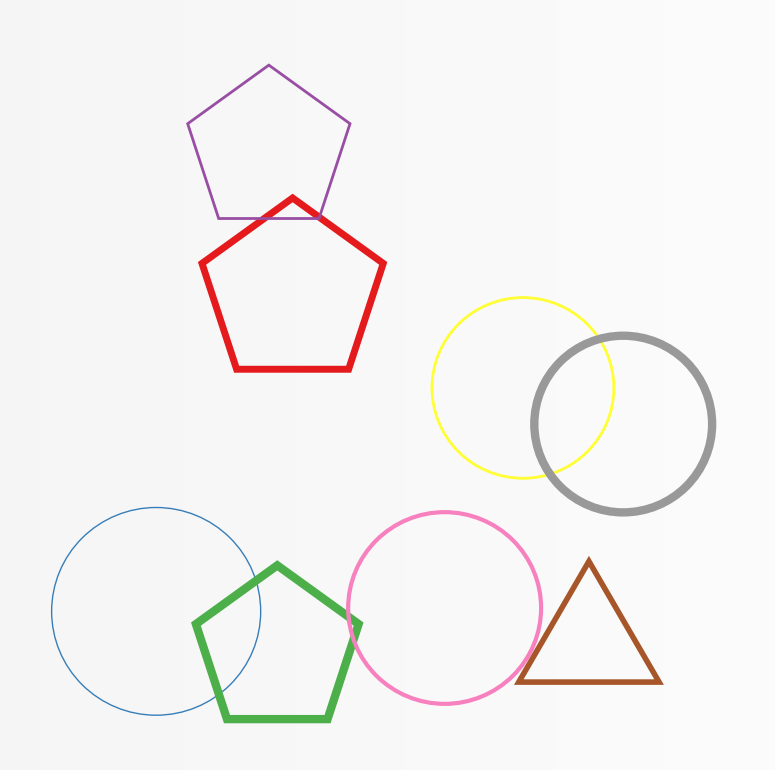[{"shape": "pentagon", "thickness": 2.5, "radius": 0.61, "center": [0.378, 0.62]}, {"shape": "circle", "thickness": 0.5, "radius": 0.67, "center": [0.201, 0.206]}, {"shape": "pentagon", "thickness": 3, "radius": 0.55, "center": [0.358, 0.155]}, {"shape": "pentagon", "thickness": 1, "radius": 0.55, "center": [0.347, 0.805]}, {"shape": "circle", "thickness": 1, "radius": 0.59, "center": [0.675, 0.496]}, {"shape": "triangle", "thickness": 2, "radius": 0.52, "center": [0.76, 0.166]}, {"shape": "circle", "thickness": 1.5, "radius": 0.62, "center": [0.574, 0.21]}, {"shape": "circle", "thickness": 3, "radius": 0.57, "center": [0.804, 0.449]}]